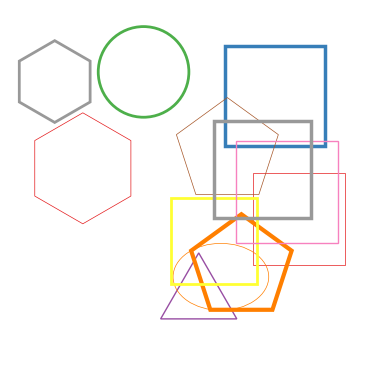[{"shape": "square", "thickness": 0.5, "radius": 0.6, "center": [0.777, 0.432]}, {"shape": "hexagon", "thickness": 0.5, "radius": 0.72, "center": [0.215, 0.563]}, {"shape": "square", "thickness": 2.5, "radius": 0.65, "center": [0.714, 0.752]}, {"shape": "circle", "thickness": 2, "radius": 0.59, "center": [0.373, 0.813]}, {"shape": "triangle", "thickness": 1, "radius": 0.57, "center": [0.516, 0.229]}, {"shape": "pentagon", "thickness": 3, "radius": 0.69, "center": [0.627, 0.306]}, {"shape": "oval", "thickness": 0.5, "radius": 0.62, "center": [0.574, 0.281]}, {"shape": "square", "thickness": 2, "radius": 0.56, "center": [0.556, 0.374]}, {"shape": "pentagon", "thickness": 0.5, "radius": 0.7, "center": [0.591, 0.607]}, {"shape": "square", "thickness": 1, "radius": 0.67, "center": [0.745, 0.501]}, {"shape": "square", "thickness": 2.5, "radius": 0.63, "center": [0.682, 0.559]}, {"shape": "hexagon", "thickness": 2, "radius": 0.53, "center": [0.142, 0.788]}]